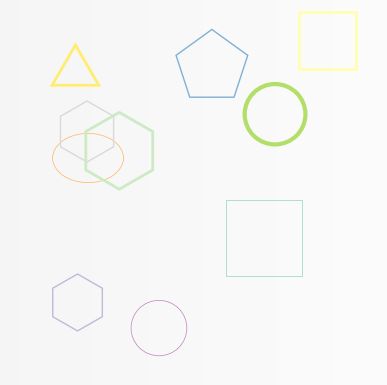[{"shape": "square", "thickness": 0.5, "radius": 0.49, "center": [0.68, 0.382]}, {"shape": "square", "thickness": 2, "radius": 0.37, "center": [0.846, 0.895]}, {"shape": "hexagon", "thickness": 1, "radius": 0.37, "center": [0.2, 0.214]}, {"shape": "pentagon", "thickness": 1, "radius": 0.49, "center": [0.547, 0.826]}, {"shape": "oval", "thickness": 0.5, "radius": 0.46, "center": [0.227, 0.59]}, {"shape": "circle", "thickness": 3, "radius": 0.39, "center": [0.71, 0.703]}, {"shape": "hexagon", "thickness": 1, "radius": 0.4, "center": [0.225, 0.658]}, {"shape": "circle", "thickness": 0.5, "radius": 0.36, "center": [0.41, 0.148]}, {"shape": "hexagon", "thickness": 2, "radius": 0.5, "center": [0.308, 0.608]}, {"shape": "triangle", "thickness": 2, "radius": 0.35, "center": [0.195, 0.813]}]